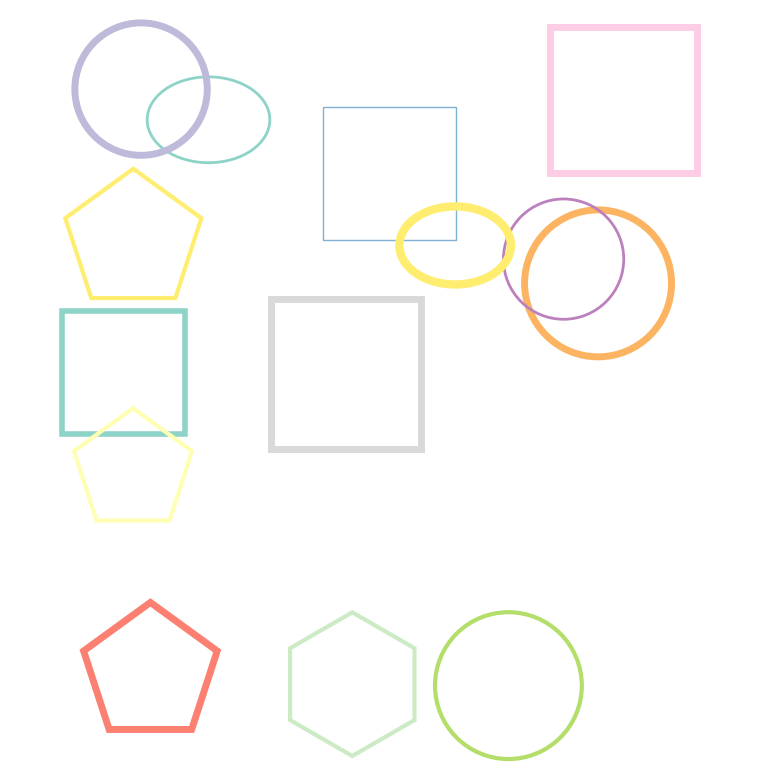[{"shape": "oval", "thickness": 1, "radius": 0.4, "center": [0.271, 0.844]}, {"shape": "square", "thickness": 2, "radius": 0.4, "center": [0.16, 0.517]}, {"shape": "pentagon", "thickness": 1.5, "radius": 0.4, "center": [0.173, 0.389]}, {"shape": "circle", "thickness": 2.5, "radius": 0.43, "center": [0.183, 0.884]}, {"shape": "pentagon", "thickness": 2.5, "radius": 0.46, "center": [0.195, 0.126]}, {"shape": "square", "thickness": 0.5, "radius": 0.43, "center": [0.506, 0.775]}, {"shape": "circle", "thickness": 2.5, "radius": 0.48, "center": [0.777, 0.632]}, {"shape": "circle", "thickness": 1.5, "radius": 0.48, "center": [0.66, 0.11]}, {"shape": "square", "thickness": 2.5, "radius": 0.47, "center": [0.81, 0.87]}, {"shape": "square", "thickness": 2.5, "radius": 0.49, "center": [0.449, 0.514]}, {"shape": "circle", "thickness": 1, "radius": 0.39, "center": [0.732, 0.663]}, {"shape": "hexagon", "thickness": 1.5, "radius": 0.47, "center": [0.458, 0.111]}, {"shape": "oval", "thickness": 3, "radius": 0.36, "center": [0.591, 0.681]}, {"shape": "pentagon", "thickness": 1.5, "radius": 0.46, "center": [0.173, 0.688]}]